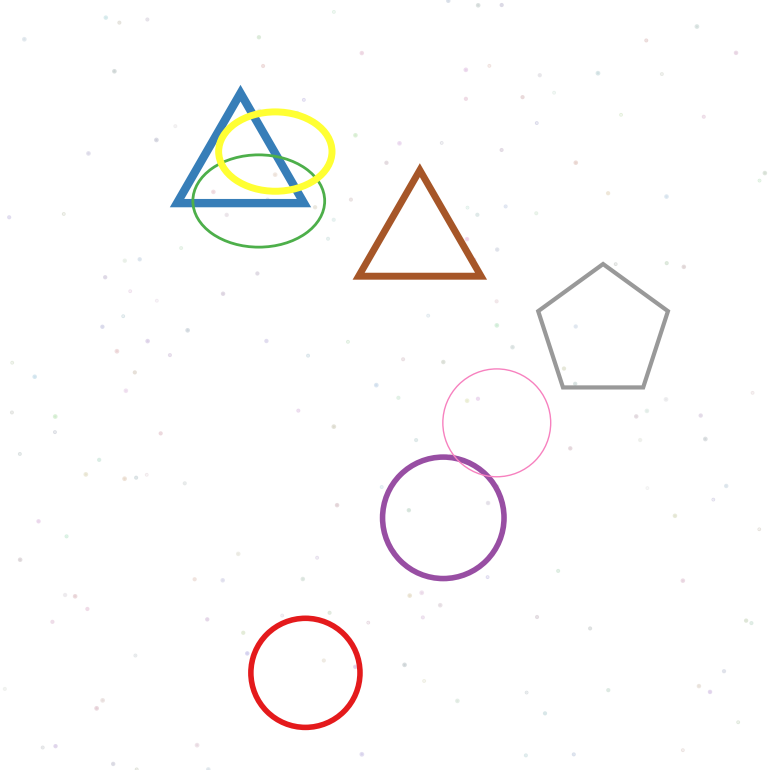[{"shape": "circle", "thickness": 2, "radius": 0.35, "center": [0.397, 0.126]}, {"shape": "triangle", "thickness": 3, "radius": 0.48, "center": [0.312, 0.784]}, {"shape": "oval", "thickness": 1, "radius": 0.43, "center": [0.336, 0.739]}, {"shape": "circle", "thickness": 2, "radius": 0.39, "center": [0.576, 0.328]}, {"shape": "oval", "thickness": 2.5, "radius": 0.37, "center": [0.358, 0.803]}, {"shape": "triangle", "thickness": 2.5, "radius": 0.46, "center": [0.545, 0.687]}, {"shape": "circle", "thickness": 0.5, "radius": 0.35, "center": [0.645, 0.451]}, {"shape": "pentagon", "thickness": 1.5, "radius": 0.44, "center": [0.783, 0.569]}]